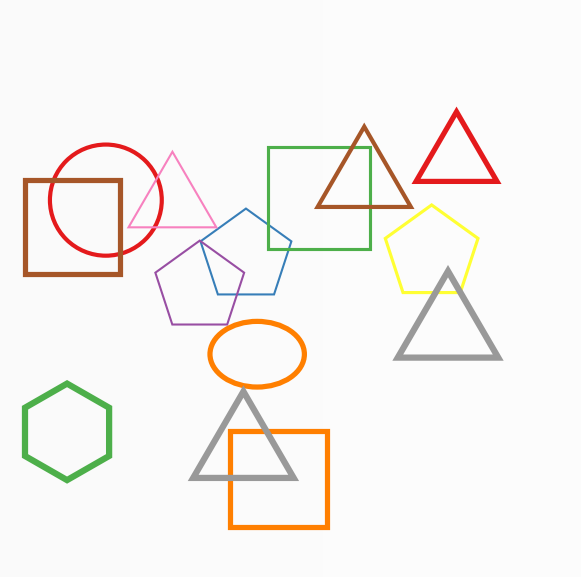[{"shape": "circle", "thickness": 2, "radius": 0.48, "center": [0.182, 0.653]}, {"shape": "triangle", "thickness": 2.5, "radius": 0.4, "center": [0.785, 0.725]}, {"shape": "pentagon", "thickness": 1, "radius": 0.41, "center": [0.423, 0.556]}, {"shape": "square", "thickness": 1.5, "radius": 0.44, "center": [0.549, 0.656]}, {"shape": "hexagon", "thickness": 3, "radius": 0.42, "center": [0.115, 0.251]}, {"shape": "pentagon", "thickness": 1, "radius": 0.4, "center": [0.344, 0.502]}, {"shape": "square", "thickness": 2.5, "radius": 0.42, "center": [0.479, 0.169]}, {"shape": "oval", "thickness": 2.5, "radius": 0.41, "center": [0.442, 0.386]}, {"shape": "pentagon", "thickness": 1.5, "radius": 0.42, "center": [0.743, 0.56]}, {"shape": "triangle", "thickness": 2, "radius": 0.46, "center": [0.627, 0.687]}, {"shape": "square", "thickness": 2.5, "radius": 0.41, "center": [0.124, 0.606]}, {"shape": "triangle", "thickness": 1, "radius": 0.44, "center": [0.297, 0.649]}, {"shape": "triangle", "thickness": 3, "radius": 0.5, "center": [0.771, 0.43]}, {"shape": "triangle", "thickness": 3, "radius": 0.5, "center": [0.419, 0.221]}]